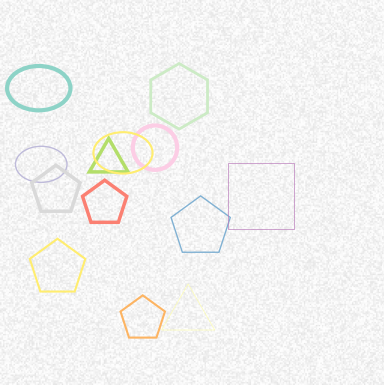[{"shape": "oval", "thickness": 3, "radius": 0.41, "center": [0.101, 0.771]}, {"shape": "triangle", "thickness": 0.5, "radius": 0.4, "center": [0.489, 0.183]}, {"shape": "oval", "thickness": 1, "radius": 0.33, "center": [0.107, 0.573]}, {"shape": "pentagon", "thickness": 2.5, "radius": 0.3, "center": [0.272, 0.471]}, {"shape": "pentagon", "thickness": 1, "radius": 0.4, "center": [0.521, 0.41]}, {"shape": "pentagon", "thickness": 1.5, "radius": 0.3, "center": [0.371, 0.172]}, {"shape": "triangle", "thickness": 2.5, "radius": 0.29, "center": [0.282, 0.583]}, {"shape": "circle", "thickness": 3, "radius": 0.29, "center": [0.403, 0.616]}, {"shape": "pentagon", "thickness": 2.5, "radius": 0.33, "center": [0.145, 0.505]}, {"shape": "square", "thickness": 0.5, "radius": 0.43, "center": [0.677, 0.491]}, {"shape": "hexagon", "thickness": 2, "radius": 0.43, "center": [0.465, 0.75]}, {"shape": "oval", "thickness": 1.5, "radius": 0.38, "center": [0.319, 0.603]}, {"shape": "pentagon", "thickness": 1.5, "radius": 0.38, "center": [0.149, 0.304]}]